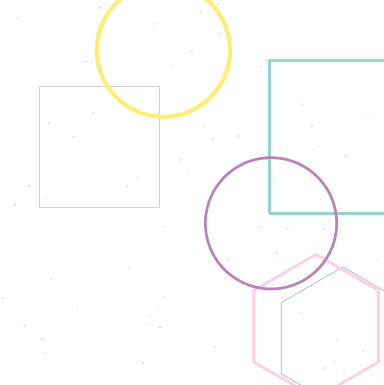[{"shape": "square", "thickness": 2, "radius": 0.99, "center": [0.897, 0.646]}, {"shape": "square", "thickness": 0.5, "radius": 0.78, "center": [0.257, 0.619]}, {"shape": "hexagon", "thickness": 0.5, "radius": 0.93, "center": [0.891, 0.121]}, {"shape": "hexagon", "thickness": 2, "radius": 0.93, "center": [0.821, 0.153]}, {"shape": "circle", "thickness": 2, "radius": 0.85, "center": [0.704, 0.42]}, {"shape": "circle", "thickness": 3, "radius": 0.87, "center": [0.424, 0.87]}]